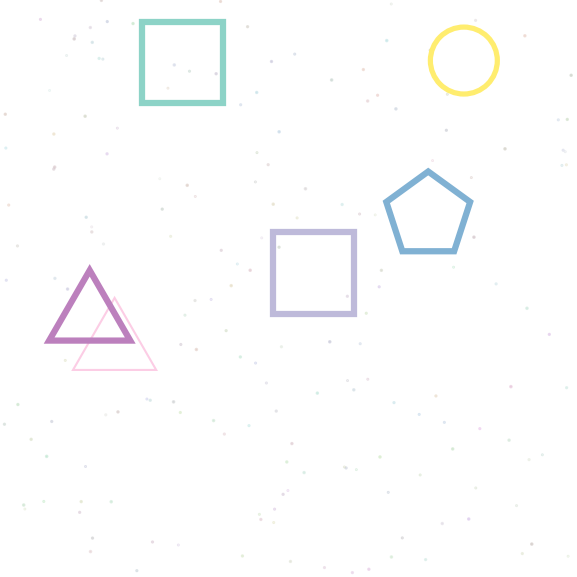[{"shape": "square", "thickness": 3, "radius": 0.35, "center": [0.316, 0.891]}, {"shape": "square", "thickness": 3, "radius": 0.35, "center": [0.543, 0.526]}, {"shape": "pentagon", "thickness": 3, "radius": 0.38, "center": [0.742, 0.626]}, {"shape": "triangle", "thickness": 1, "radius": 0.42, "center": [0.198, 0.4]}, {"shape": "triangle", "thickness": 3, "radius": 0.41, "center": [0.155, 0.45]}, {"shape": "circle", "thickness": 2.5, "radius": 0.29, "center": [0.803, 0.894]}]